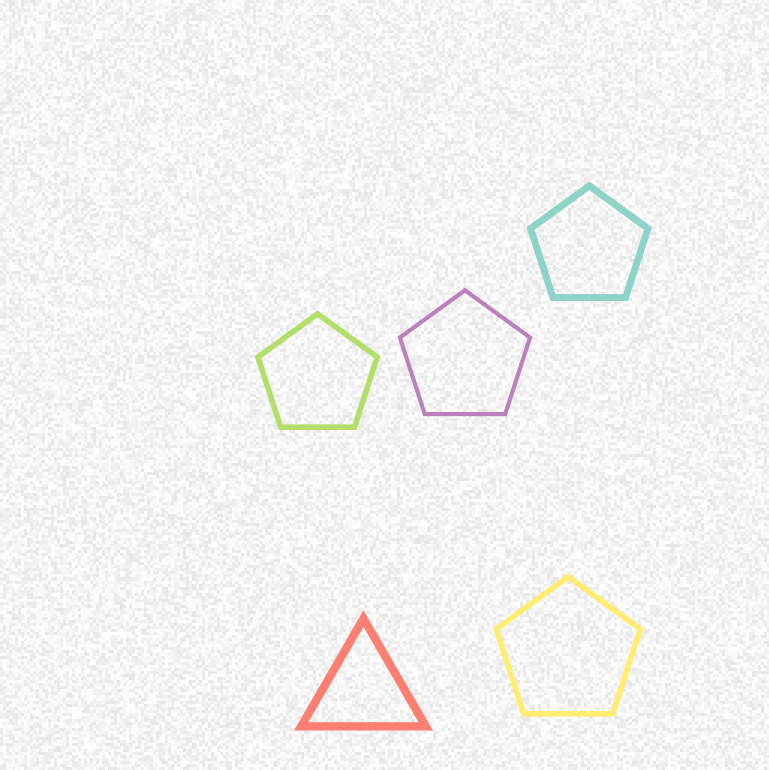[{"shape": "pentagon", "thickness": 2.5, "radius": 0.4, "center": [0.765, 0.678]}, {"shape": "triangle", "thickness": 3, "radius": 0.47, "center": [0.472, 0.103]}, {"shape": "pentagon", "thickness": 2, "radius": 0.41, "center": [0.412, 0.511]}, {"shape": "pentagon", "thickness": 1.5, "radius": 0.44, "center": [0.604, 0.534]}, {"shape": "pentagon", "thickness": 2, "radius": 0.49, "center": [0.738, 0.153]}]